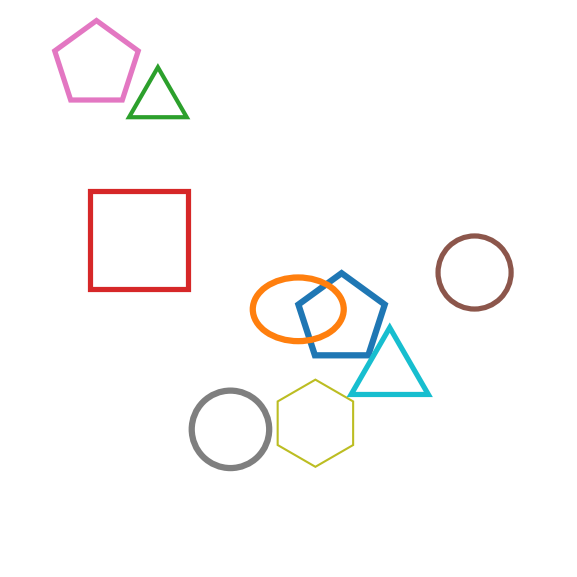[{"shape": "pentagon", "thickness": 3, "radius": 0.39, "center": [0.591, 0.447]}, {"shape": "oval", "thickness": 3, "radius": 0.39, "center": [0.516, 0.464]}, {"shape": "triangle", "thickness": 2, "radius": 0.29, "center": [0.273, 0.825]}, {"shape": "square", "thickness": 2.5, "radius": 0.42, "center": [0.241, 0.583]}, {"shape": "circle", "thickness": 2.5, "radius": 0.32, "center": [0.822, 0.527]}, {"shape": "pentagon", "thickness": 2.5, "radius": 0.38, "center": [0.167, 0.887]}, {"shape": "circle", "thickness": 3, "radius": 0.34, "center": [0.399, 0.256]}, {"shape": "hexagon", "thickness": 1, "radius": 0.38, "center": [0.546, 0.266]}, {"shape": "triangle", "thickness": 2.5, "radius": 0.39, "center": [0.675, 0.355]}]